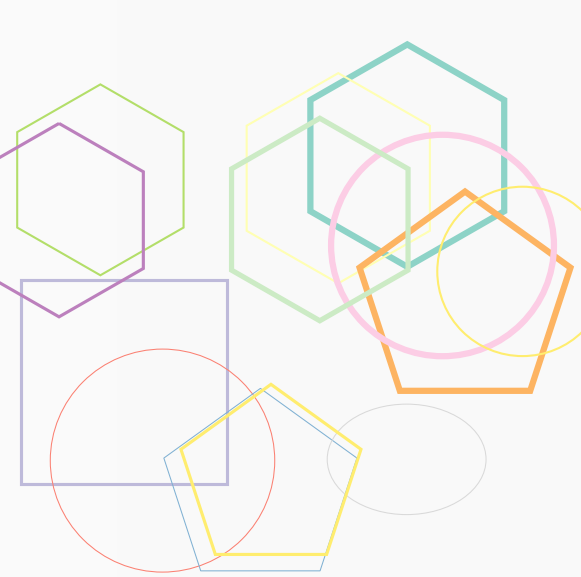[{"shape": "hexagon", "thickness": 3, "radius": 0.96, "center": [0.701, 0.73]}, {"shape": "hexagon", "thickness": 1, "radius": 0.91, "center": [0.582, 0.69]}, {"shape": "square", "thickness": 1.5, "radius": 0.88, "center": [0.213, 0.337]}, {"shape": "circle", "thickness": 0.5, "radius": 0.97, "center": [0.28, 0.202]}, {"shape": "pentagon", "thickness": 0.5, "radius": 0.87, "center": [0.448, 0.152]}, {"shape": "pentagon", "thickness": 3, "radius": 0.95, "center": [0.8, 0.477]}, {"shape": "hexagon", "thickness": 1, "radius": 0.83, "center": [0.173, 0.688]}, {"shape": "circle", "thickness": 3, "radius": 0.96, "center": [0.761, 0.574]}, {"shape": "oval", "thickness": 0.5, "radius": 0.68, "center": [0.7, 0.204]}, {"shape": "hexagon", "thickness": 1.5, "radius": 0.84, "center": [0.102, 0.618]}, {"shape": "hexagon", "thickness": 2.5, "radius": 0.88, "center": [0.55, 0.619]}, {"shape": "pentagon", "thickness": 1.5, "radius": 0.81, "center": [0.466, 0.171]}, {"shape": "circle", "thickness": 1, "radius": 0.73, "center": [0.899, 0.529]}]